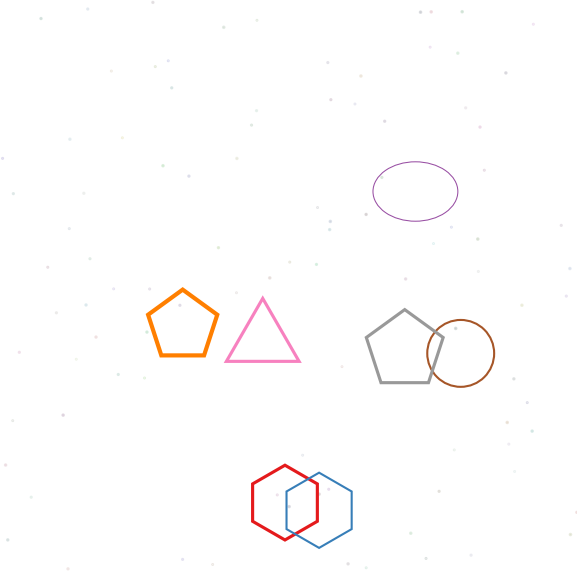[{"shape": "hexagon", "thickness": 1.5, "radius": 0.32, "center": [0.493, 0.129]}, {"shape": "hexagon", "thickness": 1, "radius": 0.33, "center": [0.553, 0.116]}, {"shape": "oval", "thickness": 0.5, "radius": 0.37, "center": [0.719, 0.668]}, {"shape": "pentagon", "thickness": 2, "radius": 0.31, "center": [0.316, 0.435]}, {"shape": "circle", "thickness": 1, "radius": 0.29, "center": [0.798, 0.387]}, {"shape": "triangle", "thickness": 1.5, "radius": 0.36, "center": [0.455, 0.41]}, {"shape": "pentagon", "thickness": 1.5, "radius": 0.35, "center": [0.701, 0.393]}]